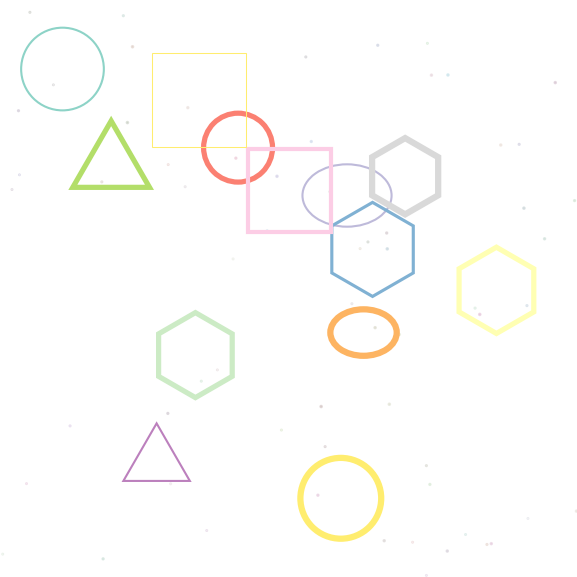[{"shape": "circle", "thickness": 1, "radius": 0.36, "center": [0.108, 0.88]}, {"shape": "hexagon", "thickness": 2.5, "radius": 0.37, "center": [0.86, 0.496]}, {"shape": "oval", "thickness": 1, "radius": 0.39, "center": [0.601, 0.661]}, {"shape": "circle", "thickness": 2.5, "radius": 0.3, "center": [0.412, 0.743]}, {"shape": "hexagon", "thickness": 1.5, "radius": 0.41, "center": [0.645, 0.567]}, {"shape": "oval", "thickness": 3, "radius": 0.29, "center": [0.63, 0.423]}, {"shape": "triangle", "thickness": 2.5, "radius": 0.38, "center": [0.192, 0.713]}, {"shape": "square", "thickness": 2, "radius": 0.36, "center": [0.501, 0.669]}, {"shape": "hexagon", "thickness": 3, "radius": 0.33, "center": [0.702, 0.694]}, {"shape": "triangle", "thickness": 1, "radius": 0.33, "center": [0.271, 0.2]}, {"shape": "hexagon", "thickness": 2.5, "radius": 0.37, "center": [0.338, 0.384]}, {"shape": "circle", "thickness": 3, "radius": 0.35, "center": [0.59, 0.136]}, {"shape": "square", "thickness": 0.5, "radius": 0.41, "center": [0.345, 0.826]}]